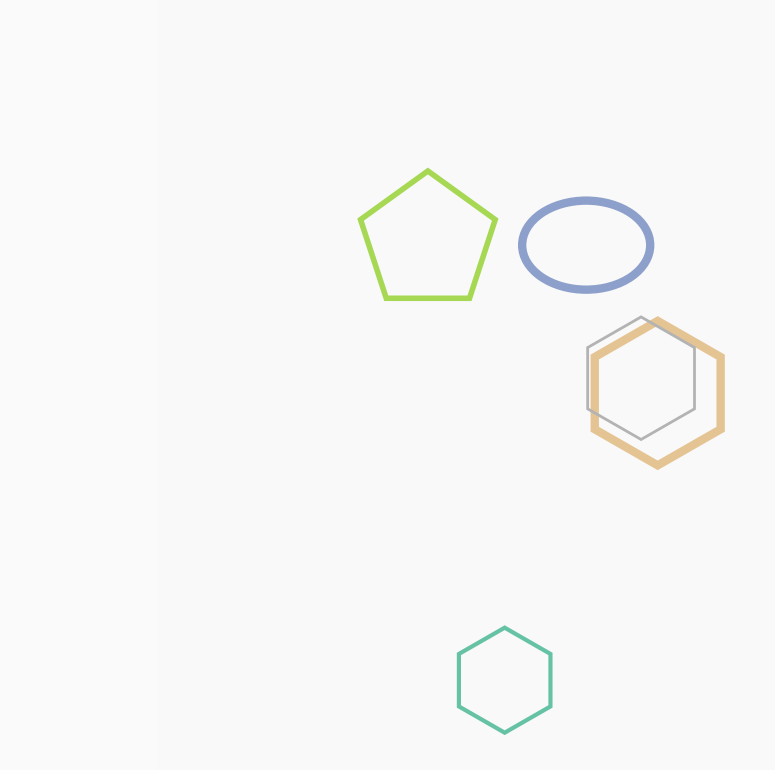[{"shape": "hexagon", "thickness": 1.5, "radius": 0.34, "center": [0.651, 0.117]}, {"shape": "oval", "thickness": 3, "radius": 0.41, "center": [0.756, 0.682]}, {"shape": "pentagon", "thickness": 2, "radius": 0.46, "center": [0.552, 0.687]}, {"shape": "hexagon", "thickness": 3, "radius": 0.47, "center": [0.849, 0.489]}, {"shape": "hexagon", "thickness": 1, "radius": 0.4, "center": [0.827, 0.509]}]